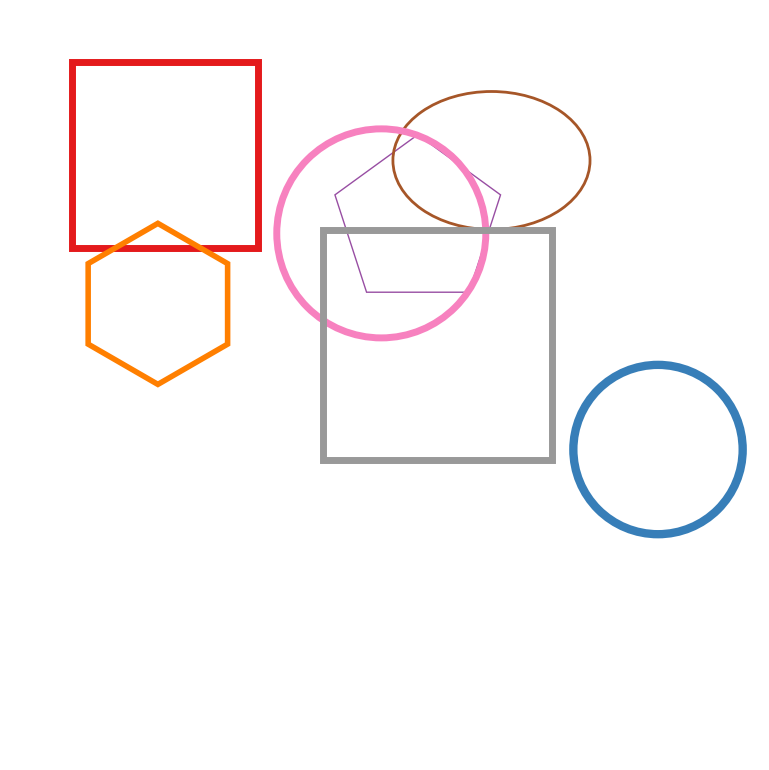[{"shape": "square", "thickness": 2.5, "radius": 0.6, "center": [0.214, 0.799]}, {"shape": "circle", "thickness": 3, "radius": 0.55, "center": [0.855, 0.416]}, {"shape": "pentagon", "thickness": 0.5, "radius": 0.57, "center": [0.543, 0.712]}, {"shape": "hexagon", "thickness": 2, "radius": 0.52, "center": [0.205, 0.605]}, {"shape": "oval", "thickness": 1, "radius": 0.64, "center": [0.638, 0.792]}, {"shape": "circle", "thickness": 2.5, "radius": 0.68, "center": [0.495, 0.697]}, {"shape": "square", "thickness": 2.5, "radius": 0.74, "center": [0.568, 0.552]}]